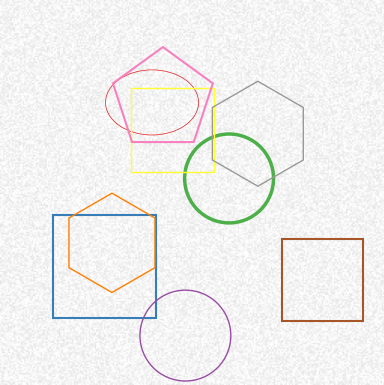[{"shape": "oval", "thickness": 0.5, "radius": 0.6, "center": [0.395, 0.734]}, {"shape": "square", "thickness": 1.5, "radius": 0.67, "center": [0.272, 0.308]}, {"shape": "circle", "thickness": 2.5, "radius": 0.58, "center": [0.595, 0.536]}, {"shape": "circle", "thickness": 1, "radius": 0.59, "center": [0.482, 0.128]}, {"shape": "hexagon", "thickness": 1, "radius": 0.64, "center": [0.291, 0.369]}, {"shape": "square", "thickness": 1, "radius": 0.54, "center": [0.448, 0.662]}, {"shape": "square", "thickness": 1.5, "radius": 0.53, "center": [0.838, 0.273]}, {"shape": "pentagon", "thickness": 1.5, "radius": 0.68, "center": [0.423, 0.741]}, {"shape": "hexagon", "thickness": 1, "radius": 0.68, "center": [0.67, 0.653]}]